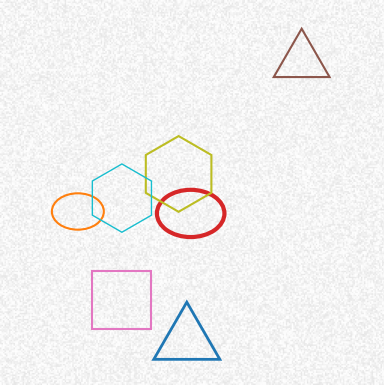[{"shape": "triangle", "thickness": 2, "radius": 0.5, "center": [0.485, 0.116]}, {"shape": "oval", "thickness": 1.5, "radius": 0.34, "center": [0.202, 0.451]}, {"shape": "oval", "thickness": 3, "radius": 0.44, "center": [0.495, 0.446]}, {"shape": "triangle", "thickness": 1.5, "radius": 0.42, "center": [0.784, 0.842]}, {"shape": "square", "thickness": 1.5, "radius": 0.38, "center": [0.316, 0.221]}, {"shape": "hexagon", "thickness": 1.5, "radius": 0.49, "center": [0.464, 0.548]}, {"shape": "hexagon", "thickness": 1, "radius": 0.44, "center": [0.317, 0.485]}]